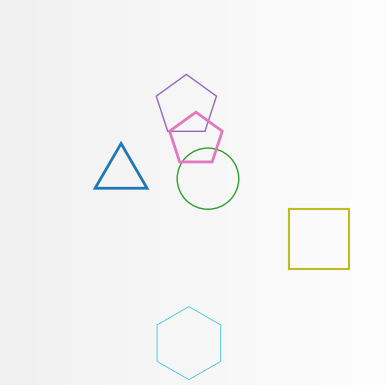[{"shape": "triangle", "thickness": 2, "radius": 0.39, "center": [0.312, 0.55]}, {"shape": "circle", "thickness": 1, "radius": 0.4, "center": [0.537, 0.536]}, {"shape": "pentagon", "thickness": 1, "radius": 0.41, "center": [0.481, 0.725]}, {"shape": "pentagon", "thickness": 2, "radius": 0.36, "center": [0.506, 0.637]}, {"shape": "square", "thickness": 1.5, "radius": 0.39, "center": [0.823, 0.379]}, {"shape": "hexagon", "thickness": 0.5, "radius": 0.47, "center": [0.487, 0.109]}]